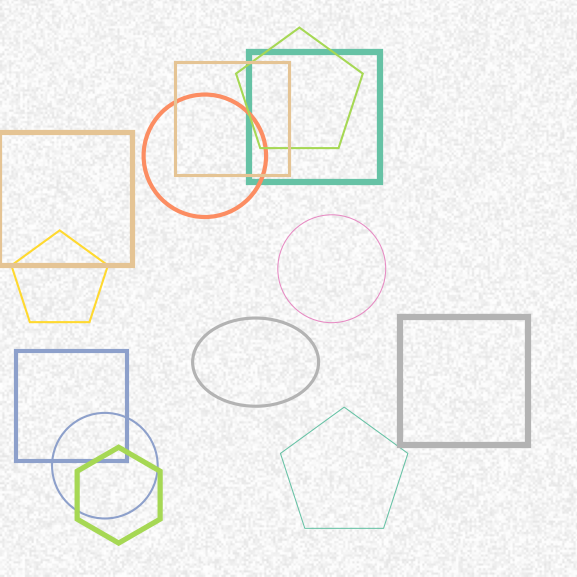[{"shape": "pentagon", "thickness": 0.5, "radius": 0.58, "center": [0.596, 0.178]}, {"shape": "square", "thickness": 3, "radius": 0.56, "center": [0.545, 0.797]}, {"shape": "circle", "thickness": 2, "radius": 0.53, "center": [0.355, 0.729]}, {"shape": "square", "thickness": 2, "radius": 0.48, "center": [0.124, 0.296]}, {"shape": "circle", "thickness": 1, "radius": 0.46, "center": [0.182, 0.193]}, {"shape": "circle", "thickness": 0.5, "radius": 0.47, "center": [0.574, 0.534]}, {"shape": "hexagon", "thickness": 2.5, "radius": 0.41, "center": [0.205, 0.142]}, {"shape": "pentagon", "thickness": 1, "radius": 0.58, "center": [0.518, 0.836]}, {"shape": "pentagon", "thickness": 1, "radius": 0.44, "center": [0.103, 0.512]}, {"shape": "square", "thickness": 1.5, "radius": 0.49, "center": [0.402, 0.795]}, {"shape": "square", "thickness": 2.5, "radius": 0.58, "center": [0.114, 0.655]}, {"shape": "square", "thickness": 3, "radius": 0.56, "center": [0.803, 0.34]}, {"shape": "oval", "thickness": 1.5, "radius": 0.55, "center": [0.443, 0.372]}]